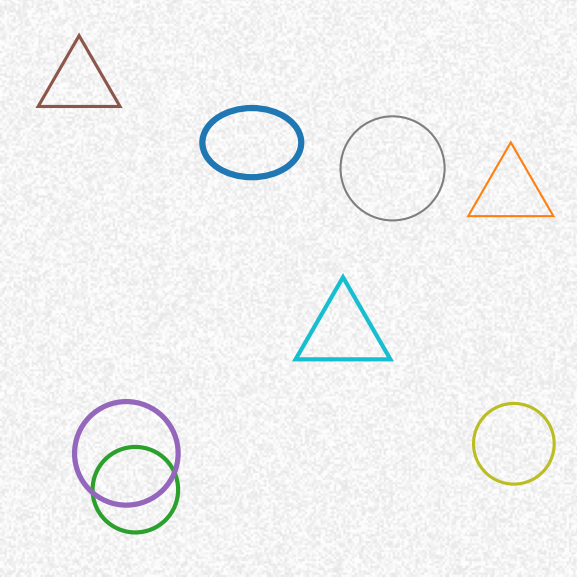[{"shape": "oval", "thickness": 3, "radius": 0.43, "center": [0.436, 0.752]}, {"shape": "triangle", "thickness": 1, "radius": 0.43, "center": [0.884, 0.667]}, {"shape": "circle", "thickness": 2, "radius": 0.37, "center": [0.234, 0.151]}, {"shape": "circle", "thickness": 2.5, "radius": 0.45, "center": [0.219, 0.214]}, {"shape": "triangle", "thickness": 1.5, "radius": 0.41, "center": [0.137, 0.856]}, {"shape": "circle", "thickness": 1, "radius": 0.45, "center": [0.68, 0.708]}, {"shape": "circle", "thickness": 1.5, "radius": 0.35, "center": [0.89, 0.231]}, {"shape": "triangle", "thickness": 2, "radius": 0.47, "center": [0.594, 0.424]}]